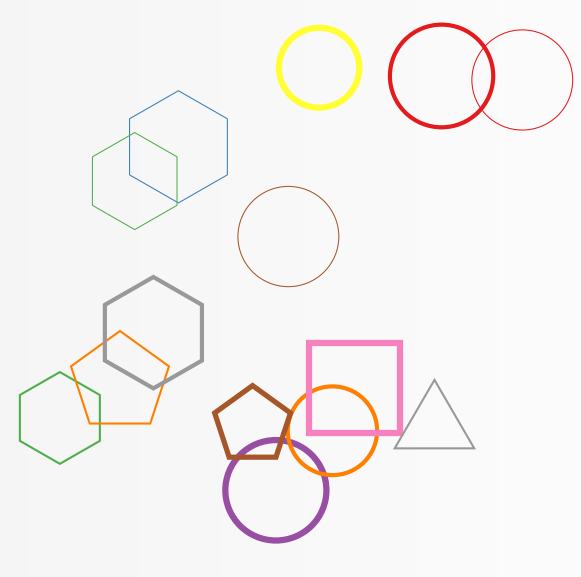[{"shape": "circle", "thickness": 0.5, "radius": 0.43, "center": [0.899, 0.861]}, {"shape": "circle", "thickness": 2, "radius": 0.44, "center": [0.76, 0.868]}, {"shape": "hexagon", "thickness": 0.5, "radius": 0.49, "center": [0.307, 0.745]}, {"shape": "hexagon", "thickness": 0.5, "radius": 0.42, "center": [0.232, 0.686]}, {"shape": "hexagon", "thickness": 1, "radius": 0.4, "center": [0.103, 0.275]}, {"shape": "circle", "thickness": 3, "radius": 0.43, "center": [0.475, 0.15]}, {"shape": "pentagon", "thickness": 1, "radius": 0.44, "center": [0.206, 0.337]}, {"shape": "circle", "thickness": 2, "radius": 0.38, "center": [0.572, 0.253]}, {"shape": "circle", "thickness": 3, "radius": 0.35, "center": [0.549, 0.882]}, {"shape": "circle", "thickness": 0.5, "radius": 0.43, "center": [0.496, 0.59]}, {"shape": "pentagon", "thickness": 2.5, "radius": 0.34, "center": [0.434, 0.263]}, {"shape": "square", "thickness": 3, "radius": 0.39, "center": [0.61, 0.328]}, {"shape": "hexagon", "thickness": 2, "radius": 0.48, "center": [0.264, 0.423]}, {"shape": "triangle", "thickness": 1, "radius": 0.4, "center": [0.747, 0.262]}]